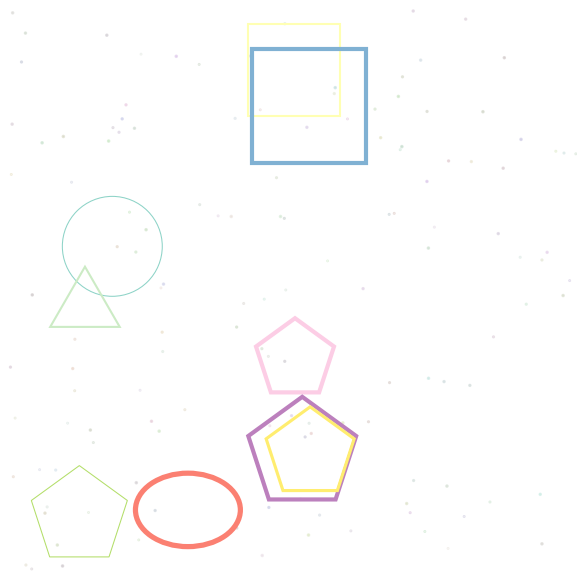[{"shape": "circle", "thickness": 0.5, "radius": 0.43, "center": [0.194, 0.573]}, {"shape": "square", "thickness": 1, "radius": 0.4, "center": [0.509, 0.878]}, {"shape": "oval", "thickness": 2.5, "radius": 0.45, "center": [0.325, 0.116]}, {"shape": "square", "thickness": 2, "radius": 0.5, "center": [0.535, 0.816]}, {"shape": "pentagon", "thickness": 0.5, "radius": 0.44, "center": [0.137, 0.105]}, {"shape": "pentagon", "thickness": 2, "radius": 0.35, "center": [0.511, 0.377]}, {"shape": "pentagon", "thickness": 2, "radius": 0.49, "center": [0.523, 0.214]}, {"shape": "triangle", "thickness": 1, "radius": 0.35, "center": [0.147, 0.468]}, {"shape": "pentagon", "thickness": 1.5, "radius": 0.4, "center": [0.537, 0.215]}]